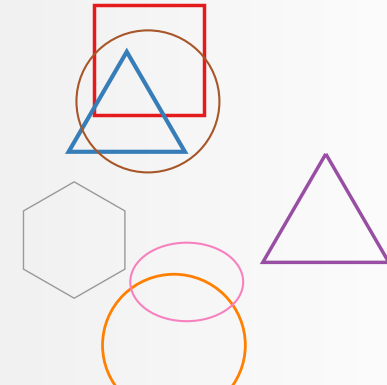[{"shape": "square", "thickness": 2.5, "radius": 0.71, "center": [0.385, 0.844]}, {"shape": "triangle", "thickness": 3, "radius": 0.87, "center": [0.327, 0.692]}, {"shape": "triangle", "thickness": 2.5, "radius": 0.94, "center": [0.841, 0.412]}, {"shape": "circle", "thickness": 2, "radius": 0.92, "center": [0.449, 0.103]}, {"shape": "circle", "thickness": 1.5, "radius": 0.92, "center": [0.382, 0.737]}, {"shape": "oval", "thickness": 1.5, "radius": 0.73, "center": [0.482, 0.268]}, {"shape": "hexagon", "thickness": 1, "radius": 0.76, "center": [0.191, 0.377]}]